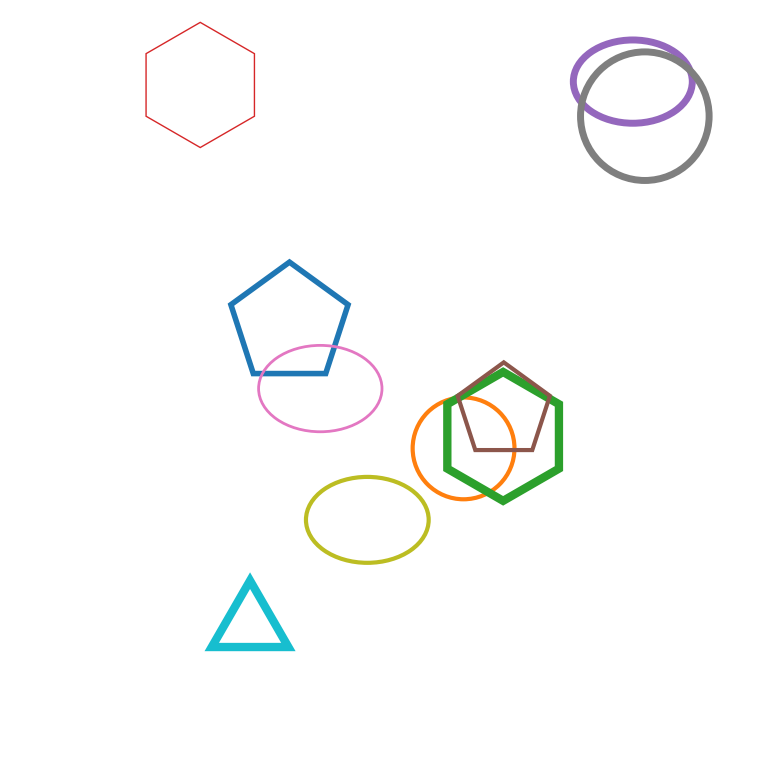[{"shape": "pentagon", "thickness": 2, "radius": 0.4, "center": [0.376, 0.58]}, {"shape": "circle", "thickness": 1.5, "radius": 0.33, "center": [0.602, 0.418]}, {"shape": "hexagon", "thickness": 3, "radius": 0.42, "center": [0.653, 0.433]}, {"shape": "hexagon", "thickness": 0.5, "radius": 0.41, "center": [0.26, 0.89]}, {"shape": "oval", "thickness": 2.5, "radius": 0.39, "center": [0.822, 0.894]}, {"shape": "pentagon", "thickness": 1.5, "radius": 0.31, "center": [0.654, 0.466]}, {"shape": "oval", "thickness": 1, "radius": 0.4, "center": [0.416, 0.495]}, {"shape": "circle", "thickness": 2.5, "radius": 0.42, "center": [0.837, 0.849]}, {"shape": "oval", "thickness": 1.5, "radius": 0.4, "center": [0.477, 0.325]}, {"shape": "triangle", "thickness": 3, "radius": 0.29, "center": [0.325, 0.188]}]